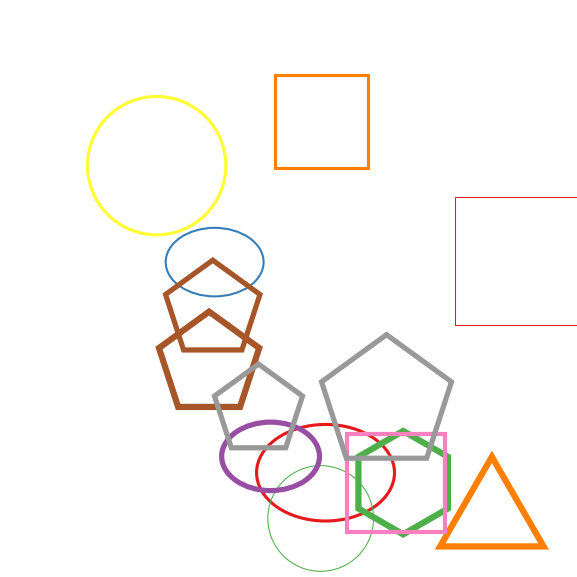[{"shape": "oval", "thickness": 1.5, "radius": 0.6, "center": [0.564, 0.181]}, {"shape": "square", "thickness": 0.5, "radius": 0.55, "center": [0.899, 0.548]}, {"shape": "oval", "thickness": 1, "radius": 0.42, "center": [0.372, 0.545]}, {"shape": "circle", "thickness": 0.5, "radius": 0.46, "center": [0.555, 0.101]}, {"shape": "hexagon", "thickness": 3, "radius": 0.45, "center": [0.698, 0.163]}, {"shape": "oval", "thickness": 2.5, "radius": 0.42, "center": [0.469, 0.209]}, {"shape": "square", "thickness": 1.5, "radius": 0.4, "center": [0.557, 0.789]}, {"shape": "triangle", "thickness": 3, "radius": 0.52, "center": [0.852, 0.105]}, {"shape": "circle", "thickness": 1.5, "radius": 0.6, "center": [0.271, 0.712]}, {"shape": "pentagon", "thickness": 3, "radius": 0.46, "center": [0.362, 0.368]}, {"shape": "pentagon", "thickness": 2.5, "radius": 0.43, "center": [0.368, 0.463]}, {"shape": "square", "thickness": 2, "radius": 0.42, "center": [0.685, 0.163]}, {"shape": "pentagon", "thickness": 2.5, "radius": 0.59, "center": [0.669, 0.301]}, {"shape": "pentagon", "thickness": 2.5, "radius": 0.4, "center": [0.448, 0.289]}]